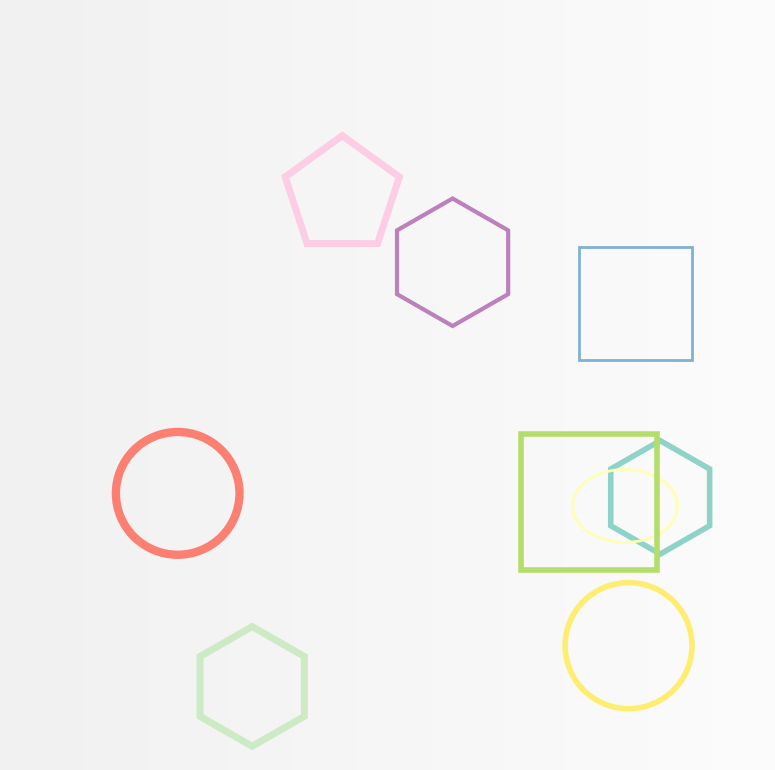[{"shape": "hexagon", "thickness": 2, "radius": 0.37, "center": [0.852, 0.354]}, {"shape": "oval", "thickness": 1, "radius": 0.34, "center": [0.806, 0.343]}, {"shape": "circle", "thickness": 3, "radius": 0.4, "center": [0.229, 0.359]}, {"shape": "square", "thickness": 1, "radius": 0.37, "center": [0.82, 0.606]}, {"shape": "square", "thickness": 2, "radius": 0.44, "center": [0.76, 0.348]}, {"shape": "pentagon", "thickness": 2.5, "radius": 0.39, "center": [0.442, 0.746]}, {"shape": "hexagon", "thickness": 1.5, "radius": 0.41, "center": [0.584, 0.659]}, {"shape": "hexagon", "thickness": 2.5, "radius": 0.39, "center": [0.325, 0.109]}, {"shape": "circle", "thickness": 2, "radius": 0.41, "center": [0.811, 0.162]}]